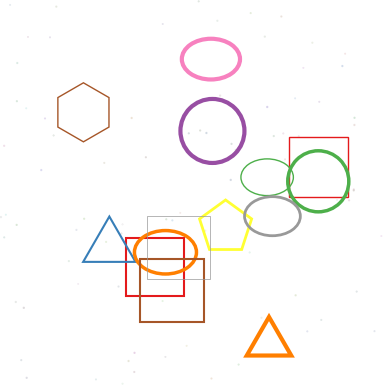[{"shape": "square", "thickness": 1.5, "radius": 0.38, "center": [0.402, 0.307]}, {"shape": "square", "thickness": 1, "radius": 0.38, "center": [0.827, 0.566]}, {"shape": "triangle", "thickness": 1.5, "radius": 0.39, "center": [0.284, 0.359]}, {"shape": "oval", "thickness": 1, "radius": 0.34, "center": [0.694, 0.54]}, {"shape": "circle", "thickness": 2.5, "radius": 0.4, "center": [0.827, 0.529]}, {"shape": "circle", "thickness": 3, "radius": 0.42, "center": [0.552, 0.66]}, {"shape": "oval", "thickness": 2.5, "radius": 0.4, "center": [0.43, 0.345]}, {"shape": "triangle", "thickness": 3, "radius": 0.33, "center": [0.699, 0.11]}, {"shape": "pentagon", "thickness": 2, "radius": 0.36, "center": [0.586, 0.409]}, {"shape": "hexagon", "thickness": 1, "radius": 0.38, "center": [0.217, 0.708]}, {"shape": "square", "thickness": 1.5, "radius": 0.41, "center": [0.447, 0.245]}, {"shape": "oval", "thickness": 3, "radius": 0.38, "center": [0.548, 0.846]}, {"shape": "square", "thickness": 0.5, "radius": 0.41, "center": [0.464, 0.357]}, {"shape": "oval", "thickness": 2, "radius": 0.36, "center": [0.708, 0.438]}]